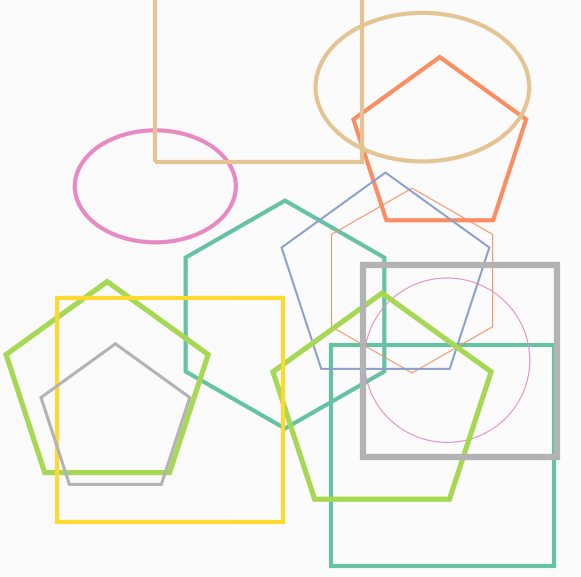[{"shape": "square", "thickness": 2, "radius": 0.96, "center": [0.762, 0.21]}, {"shape": "hexagon", "thickness": 2, "radius": 0.99, "center": [0.49, 0.454]}, {"shape": "hexagon", "thickness": 0.5, "radius": 0.8, "center": [0.709, 0.513]}, {"shape": "pentagon", "thickness": 2, "radius": 0.78, "center": [0.757, 0.744]}, {"shape": "pentagon", "thickness": 1, "radius": 0.94, "center": [0.663, 0.512]}, {"shape": "circle", "thickness": 0.5, "radius": 0.71, "center": [0.769, 0.375]}, {"shape": "oval", "thickness": 2, "radius": 0.69, "center": [0.267, 0.676]}, {"shape": "pentagon", "thickness": 2.5, "radius": 0.99, "center": [0.657, 0.294]}, {"shape": "pentagon", "thickness": 2.5, "radius": 0.91, "center": [0.184, 0.329]}, {"shape": "square", "thickness": 2, "radius": 0.97, "center": [0.292, 0.289]}, {"shape": "square", "thickness": 2, "radius": 0.89, "center": [0.445, 0.896]}, {"shape": "oval", "thickness": 2, "radius": 0.92, "center": [0.727, 0.848]}, {"shape": "pentagon", "thickness": 1.5, "radius": 0.67, "center": [0.199, 0.269]}, {"shape": "square", "thickness": 3, "radius": 0.83, "center": [0.791, 0.373]}]